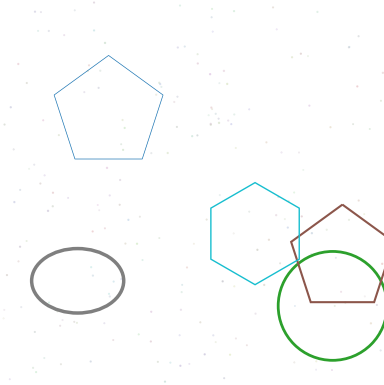[{"shape": "pentagon", "thickness": 0.5, "radius": 0.74, "center": [0.282, 0.707]}, {"shape": "circle", "thickness": 2, "radius": 0.71, "center": [0.864, 0.205]}, {"shape": "pentagon", "thickness": 1.5, "radius": 0.7, "center": [0.889, 0.328]}, {"shape": "oval", "thickness": 2.5, "radius": 0.6, "center": [0.202, 0.271]}, {"shape": "hexagon", "thickness": 1, "radius": 0.66, "center": [0.662, 0.393]}]